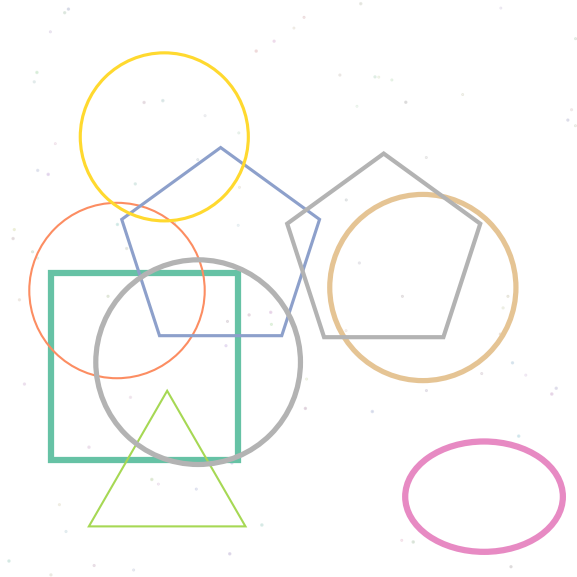[{"shape": "square", "thickness": 3, "radius": 0.81, "center": [0.251, 0.364]}, {"shape": "circle", "thickness": 1, "radius": 0.76, "center": [0.203, 0.496]}, {"shape": "pentagon", "thickness": 1.5, "radius": 0.9, "center": [0.382, 0.564]}, {"shape": "oval", "thickness": 3, "radius": 0.68, "center": [0.838, 0.139]}, {"shape": "triangle", "thickness": 1, "radius": 0.78, "center": [0.289, 0.166]}, {"shape": "circle", "thickness": 1.5, "radius": 0.73, "center": [0.284, 0.762]}, {"shape": "circle", "thickness": 2.5, "radius": 0.81, "center": [0.732, 0.501]}, {"shape": "circle", "thickness": 2.5, "radius": 0.89, "center": [0.343, 0.372]}, {"shape": "pentagon", "thickness": 2, "radius": 0.88, "center": [0.664, 0.557]}]